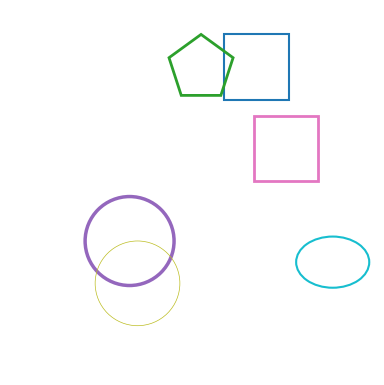[{"shape": "square", "thickness": 1.5, "radius": 0.43, "center": [0.666, 0.826]}, {"shape": "pentagon", "thickness": 2, "radius": 0.44, "center": [0.522, 0.823]}, {"shape": "circle", "thickness": 2.5, "radius": 0.58, "center": [0.337, 0.374]}, {"shape": "square", "thickness": 2, "radius": 0.42, "center": [0.743, 0.614]}, {"shape": "circle", "thickness": 0.5, "radius": 0.55, "center": [0.357, 0.264]}, {"shape": "oval", "thickness": 1.5, "radius": 0.47, "center": [0.864, 0.319]}]